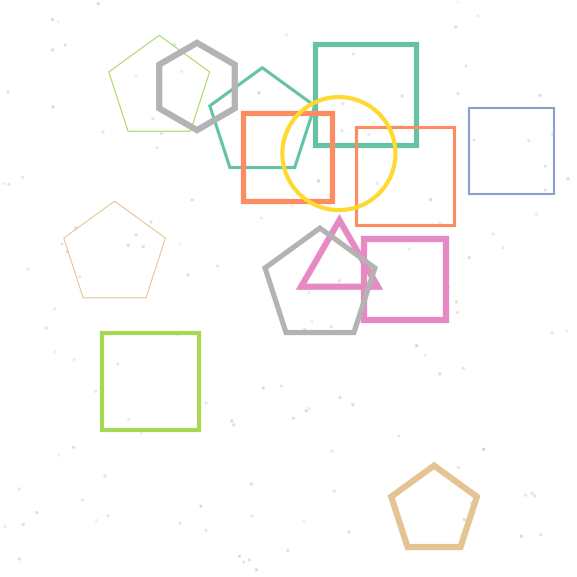[{"shape": "square", "thickness": 2.5, "radius": 0.44, "center": [0.633, 0.835]}, {"shape": "pentagon", "thickness": 1.5, "radius": 0.48, "center": [0.454, 0.786]}, {"shape": "square", "thickness": 1.5, "radius": 0.42, "center": [0.702, 0.694]}, {"shape": "square", "thickness": 2.5, "radius": 0.38, "center": [0.498, 0.727]}, {"shape": "square", "thickness": 1, "radius": 0.37, "center": [0.886, 0.737]}, {"shape": "triangle", "thickness": 3, "radius": 0.38, "center": [0.588, 0.541]}, {"shape": "square", "thickness": 3, "radius": 0.35, "center": [0.701, 0.516]}, {"shape": "square", "thickness": 2, "radius": 0.42, "center": [0.261, 0.339]}, {"shape": "pentagon", "thickness": 0.5, "radius": 0.46, "center": [0.276, 0.846]}, {"shape": "circle", "thickness": 2, "radius": 0.49, "center": [0.587, 0.733]}, {"shape": "pentagon", "thickness": 3, "radius": 0.39, "center": [0.752, 0.115]}, {"shape": "pentagon", "thickness": 0.5, "radius": 0.46, "center": [0.198, 0.558]}, {"shape": "hexagon", "thickness": 3, "radius": 0.38, "center": [0.341, 0.849]}, {"shape": "pentagon", "thickness": 2.5, "radius": 0.5, "center": [0.554, 0.504]}]